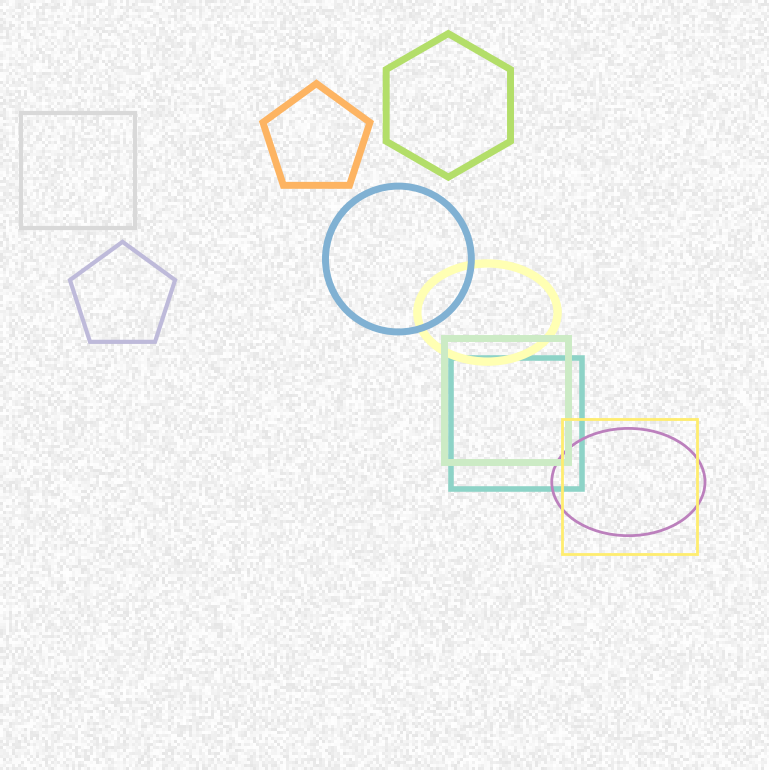[{"shape": "square", "thickness": 2, "radius": 0.43, "center": [0.671, 0.45]}, {"shape": "oval", "thickness": 3, "radius": 0.46, "center": [0.633, 0.594]}, {"shape": "pentagon", "thickness": 1.5, "radius": 0.36, "center": [0.159, 0.614]}, {"shape": "circle", "thickness": 2.5, "radius": 0.47, "center": [0.517, 0.664]}, {"shape": "pentagon", "thickness": 2.5, "radius": 0.37, "center": [0.411, 0.818]}, {"shape": "hexagon", "thickness": 2.5, "radius": 0.47, "center": [0.582, 0.863]}, {"shape": "square", "thickness": 1.5, "radius": 0.37, "center": [0.101, 0.779]}, {"shape": "oval", "thickness": 1, "radius": 0.5, "center": [0.816, 0.374]}, {"shape": "square", "thickness": 2.5, "radius": 0.4, "center": [0.657, 0.481]}, {"shape": "square", "thickness": 1, "radius": 0.44, "center": [0.817, 0.368]}]